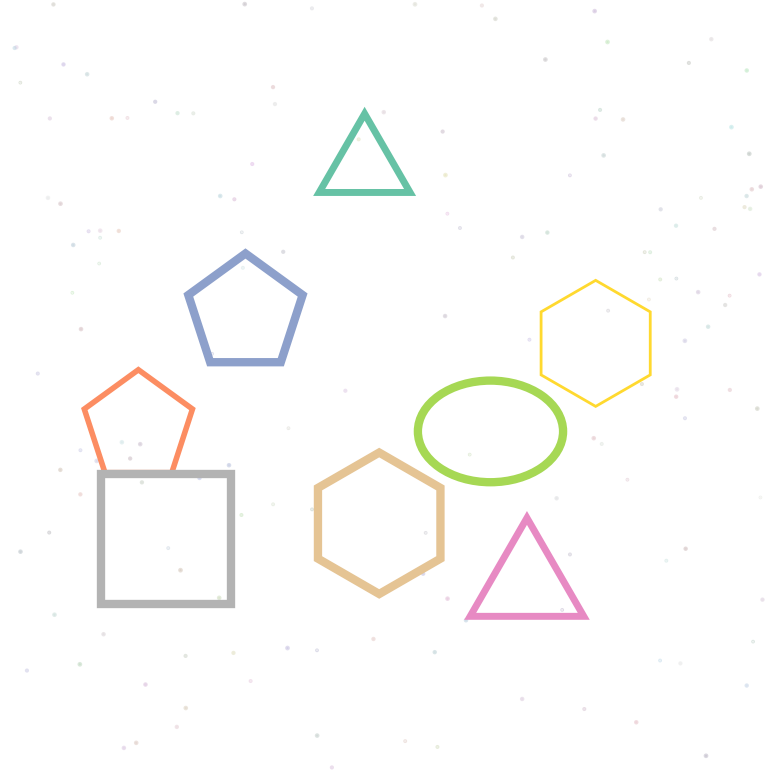[{"shape": "triangle", "thickness": 2.5, "radius": 0.34, "center": [0.474, 0.784]}, {"shape": "pentagon", "thickness": 2, "radius": 0.37, "center": [0.18, 0.446]}, {"shape": "pentagon", "thickness": 3, "radius": 0.39, "center": [0.319, 0.593]}, {"shape": "triangle", "thickness": 2.5, "radius": 0.43, "center": [0.684, 0.242]}, {"shape": "oval", "thickness": 3, "radius": 0.47, "center": [0.637, 0.44]}, {"shape": "hexagon", "thickness": 1, "radius": 0.41, "center": [0.774, 0.554]}, {"shape": "hexagon", "thickness": 3, "radius": 0.46, "center": [0.492, 0.32]}, {"shape": "square", "thickness": 3, "radius": 0.42, "center": [0.216, 0.3]}]